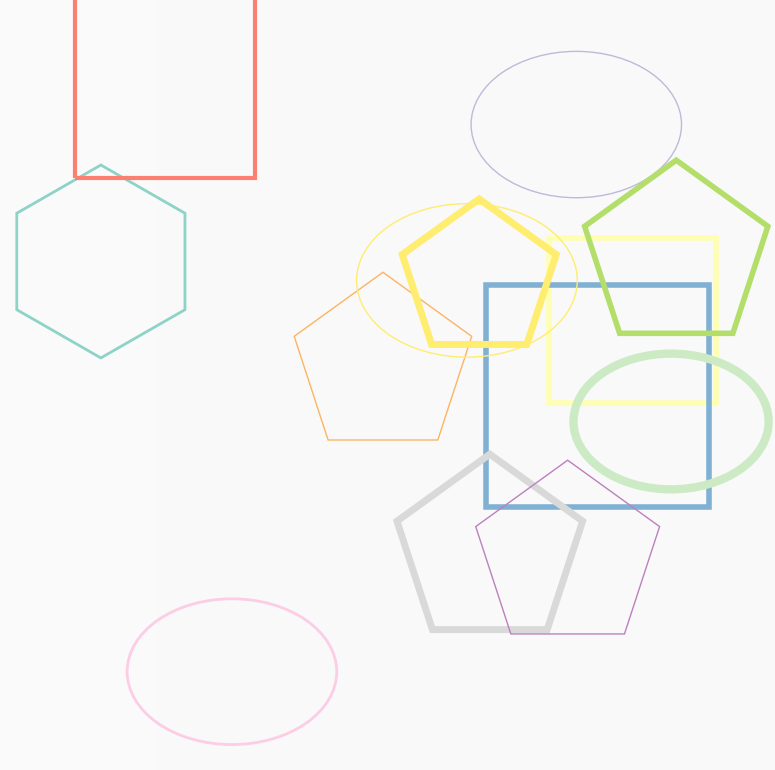[{"shape": "hexagon", "thickness": 1, "radius": 0.63, "center": [0.13, 0.66]}, {"shape": "square", "thickness": 2, "radius": 0.54, "center": [0.816, 0.584]}, {"shape": "oval", "thickness": 0.5, "radius": 0.68, "center": [0.744, 0.838]}, {"shape": "square", "thickness": 1.5, "radius": 0.58, "center": [0.213, 0.885]}, {"shape": "square", "thickness": 2, "radius": 0.72, "center": [0.771, 0.486]}, {"shape": "pentagon", "thickness": 0.5, "radius": 0.6, "center": [0.494, 0.526]}, {"shape": "pentagon", "thickness": 2, "radius": 0.62, "center": [0.873, 0.668]}, {"shape": "oval", "thickness": 1, "radius": 0.68, "center": [0.299, 0.128]}, {"shape": "pentagon", "thickness": 2.5, "radius": 0.63, "center": [0.632, 0.284]}, {"shape": "pentagon", "thickness": 0.5, "radius": 0.62, "center": [0.732, 0.278]}, {"shape": "oval", "thickness": 3, "radius": 0.63, "center": [0.866, 0.453]}, {"shape": "pentagon", "thickness": 2.5, "radius": 0.52, "center": [0.618, 0.637]}, {"shape": "oval", "thickness": 0.5, "radius": 0.71, "center": [0.603, 0.636]}]